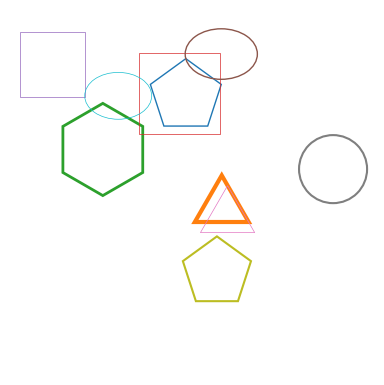[{"shape": "pentagon", "thickness": 1, "radius": 0.48, "center": [0.483, 0.751]}, {"shape": "triangle", "thickness": 3, "radius": 0.4, "center": [0.576, 0.464]}, {"shape": "hexagon", "thickness": 2, "radius": 0.6, "center": [0.267, 0.612]}, {"shape": "square", "thickness": 0.5, "radius": 0.53, "center": [0.467, 0.756]}, {"shape": "square", "thickness": 0.5, "radius": 0.42, "center": [0.137, 0.832]}, {"shape": "oval", "thickness": 1, "radius": 0.47, "center": [0.575, 0.86]}, {"shape": "triangle", "thickness": 0.5, "radius": 0.41, "center": [0.591, 0.436]}, {"shape": "circle", "thickness": 1.5, "radius": 0.44, "center": [0.865, 0.561]}, {"shape": "pentagon", "thickness": 1.5, "radius": 0.47, "center": [0.563, 0.293]}, {"shape": "oval", "thickness": 0.5, "radius": 0.43, "center": [0.307, 0.751]}]